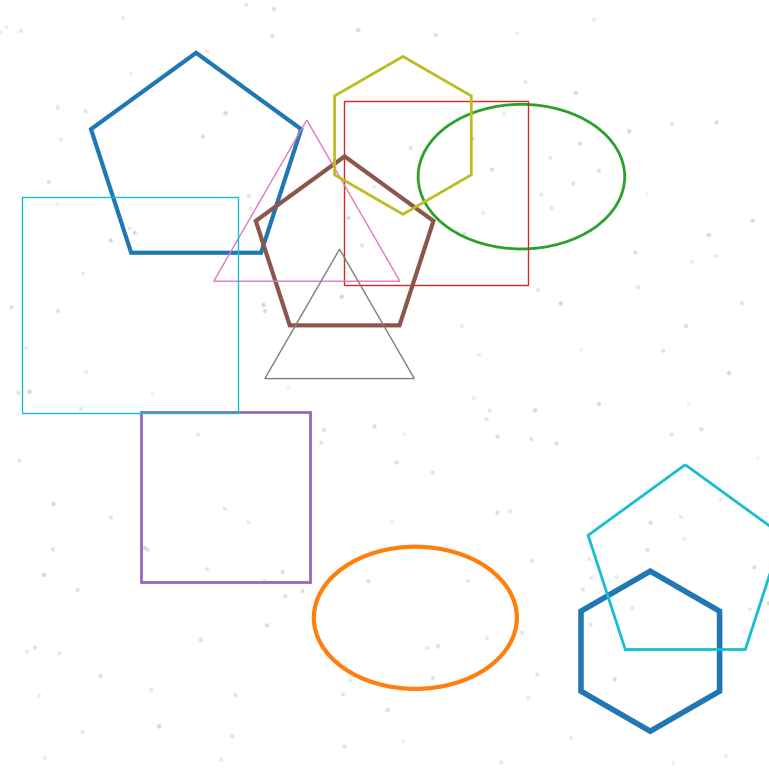[{"shape": "pentagon", "thickness": 1.5, "radius": 0.72, "center": [0.255, 0.788]}, {"shape": "hexagon", "thickness": 2, "radius": 0.52, "center": [0.845, 0.154]}, {"shape": "oval", "thickness": 1.5, "radius": 0.66, "center": [0.539, 0.198]}, {"shape": "oval", "thickness": 1, "radius": 0.67, "center": [0.677, 0.771]}, {"shape": "square", "thickness": 0.5, "radius": 0.6, "center": [0.566, 0.75]}, {"shape": "square", "thickness": 1, "radius": 0.55, "center": [0.293, 0.355]}, {"shape": "pentagon", "thickness": 1.5, "radius": 0.61, "center": [0.448, 0.676]}, {"shape": "triangle", "thickness": 0.5, "radius": 0.7, "center": [0.398, 0.705]}, {"shape": "triangle", "thickness": 0.5, "radius": 0.56, "center": [0.441, 0.564]}, {"shape": "hexagon", "thickness": 1, "radius": 0.51, "center": [0.523, 0.824]}, {"shape": "square", "thickness": 0.5, "radius": 0.7, "center": [0.169, 0.604]}, {"shape": "pentagon", "thickness": 1, "radius": 0.66, "center": [0.89, 0.264]}]